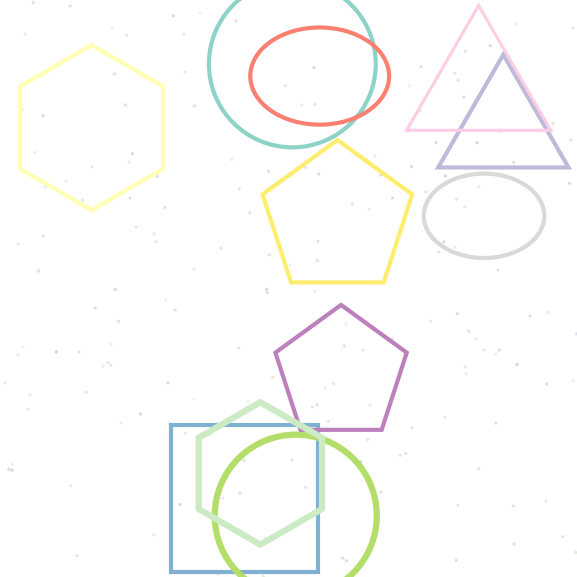[{"shape": "circle", "thickness": 2, "radius": 0.72, "center": [0.506, 0.888]}, {"shape": "hexagon", "thickness": 2, "radius": 0.71, "center": [0.159, 0.778]}, {"shape": "triangle", "thickness": 2, "radius": 0.65, "center": [0.872, 0.774]}, {"shape": "oval", "thickness": 2, "radius": 0.6, "center": [0.554, 0.867]}, {"shape": "square", "thickness": 2, "radius": 0.64, "center": [0.423, 0.135]}, {"shape": "circle", "thickness": 3, "radius": 0.7, "center": [0.512, 0.106]}, {"shape": "triangle", "thickness": 1.5, "radius": 0.72, "center": [0.829, 0.846]}, {"shape": "oval", "thickness": 2, "radius": 0.52, "center": [0.838, 0.625]}, {"shape": "pentagon", "thickness": 2, "radius": 0.6, "center": [0.591, 0.352]}, {"shape": "hexagon", "thickness": 3, "radius": 0.62, "center": [0.451, 0.179]}, {"shape": "pentagon", "thickness": 2, "radius": 0.68, "center": [0.584, 0.62]}]